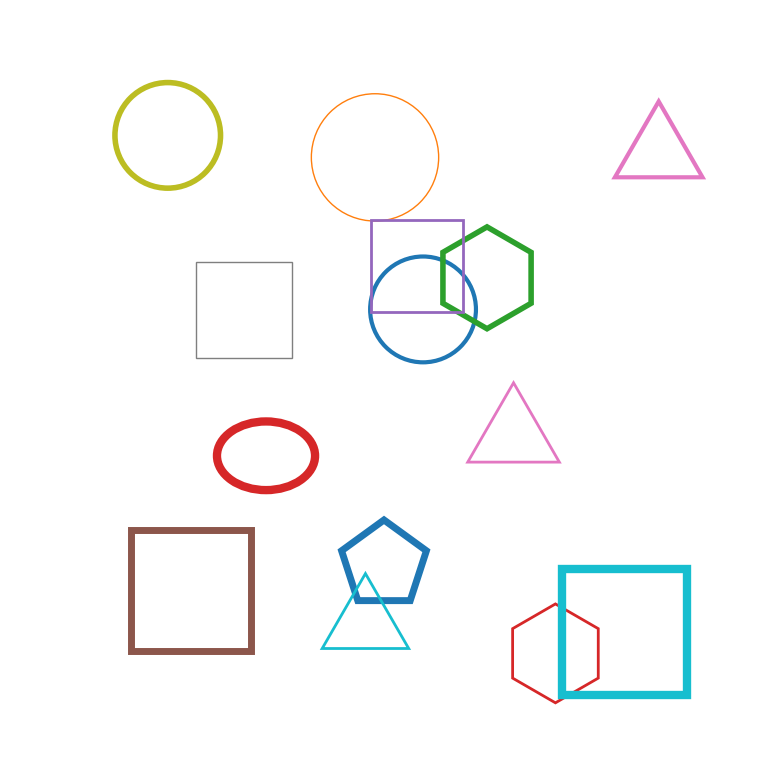[{"shape": "circle", "thickness": 1.5, "radius": 0.34, "center": [0.549, 0.598]}, {"shape": "pentagon", "thickness": 2.5, "radius": 0.29, "center": [0.499, 0.267]}, {"shape": "circle", "thickness": 0.5, "radius": 0.41, "center": [0.487, 0.796]}, {"shape": "hexagon", "thickness": 2, "radius": 0.33, "center": [0.632, 0.639]}, {"shape": "hexagon", "thickness": 1, "radius": 0.32, "center": [0.721, 0.151]}, {"shape": "oval", "thickness": 3, "radius": 0.32, "center": [0.345, 0.408]}, {"shape": "square", "thickness": 1, "radius": 0.3, "center": [0.542, 0.655]}, {"shape": "square", "thickness": 2.5, "radius": 0.39, "center": [0.248, 0.233]}, {"shape": "triangle", "thickness": 1.5, "radius": 0.33, "center": [0.855, 0.803]}, {"shape": "triangle", "thickness": 1, "radius": 0.34, "center": [0.667, 0.434]}, {"shape": "square", "thickness": 0.5, "radius": 0.31, "center": [0.317, 0.598]}, {"shape": "circle", "thickness": 2, "radius": 0.34, "center": [0.218, 0.824]}, {"shape": "square", "thickness": 3, "radius": 0.41, "center": [0.811, 0.179]}, {"shape": "triangle", "thickness": 1, "radius": 0.32, "center": [0.475, 0.19]}]